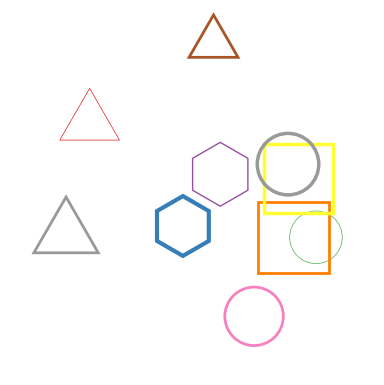[{"shape": "triangle", "thickness": 0.5, "radius": 0.45, "center": [0.233, 0.681]}, {"shape": "hexagon", "thickness": 3, "radius": 0.39, "center": [0.475, 0.413]}, {"shape": "circle", "thickness": 0.5, "radius": 0.34, "center": [0.821, 0.384]}, {"shape": "hexagon", "thickness": 1, "radius": 0.41, "center": [0.572, 0.547]}, {"shape": "square", "thickness": 2, "radius": 0.46, "center": [0.762, 0.384]}, {"shape": "square", "thickness": 2.5, "radius": 0.45, "center": [0.775, 0.536]}, {"shape": "triangle", "thickness": 2, "radius": 0.37, "center": [0.555, 0.888]}, {"shape": "circle", "thickness": 2, "radius": 0.38, "center": [0.66, 0.178]}, {"shape": "circle", "thickness": 2.5, "radius": 0.4, "center": [0.748, 0.574]}, {"shape": "triangle", "thickness": 2, "radius": 0.48, "center": [0.172, 0.392]}]